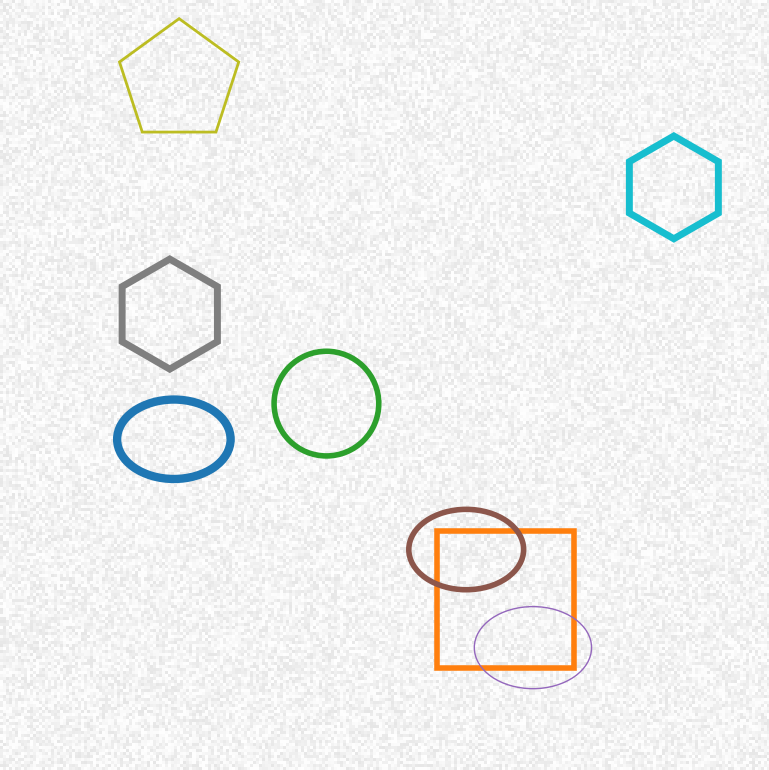[{"shape": "oval", "thickness": 3, "radius": 0.37, "center": [0.226, 0.43]}, {"shape": "square", "thickness": 2, "radius": 0.45, "center": [0.656, 0.221]}, {"shape": "circle", "thickness": 2, "radius": 0.34, "center": [0.424, 0.476]}, {"shape": "oval", "thickness": 0.5, "radius": 0.38, "center": [0.692, 0.159]}, {"shape": "oval", "thickness": 2, "radius": 0.37, "center": [0.605, 0.286]}, {"shape": "hexagon", "thickness": 2.5, "radius": 0.36, "center": [0.22, 0.592]}, {"shape": "pentagon", "thickness": 1, "radius": 0.41, "center": [0.233, 0.894]}, {"shape": "hexagon", "thickness": 2.5, "radius": 0.33, "center": [0.875, 0.757]}]